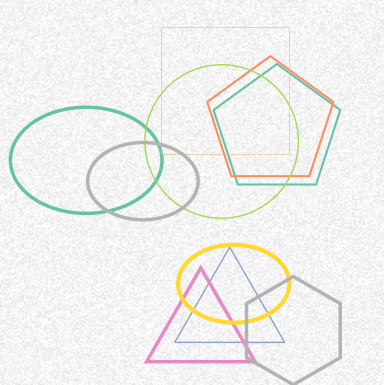[{"shape": "pentagon", "thickness": 1.5, "radius": 0.87, "center": [0.719, 0.661]}, {"shape": "oval", "thickness": 2.5, "radius": 0.98, "center": [0.224, 0.584]}, {"shape": "pentagon", "thickness": 1.5, "radius": 0.86, "center": [0.702, 0.682]}, {"shape": "triangle", "thickness": 1, "radius": 0.82, "center": [0.597, 0.193]}, {"shape": "triangle", "thickness": 2.5, "radius": 0.81, "center": [0.522, 0.142]}, {"shape": "circle", "thickness": 1, "radius": 1.0, "center": [0.576, 0.632]}, {"shape": "oval", "thickness": 3, "radius": 0.72, "center": [0.607, 0.263]}, {"shape": "square", "thickness": 0.5, "radius": 0.83, "center": [0.585, 0.765]}, {"shape": "oval", "thickness": 2.5, "radius": 0.72, "center": [0.371, 0.529]}, {"shape": "hexagon", "thickness": 2.5, "radius": 0.7, "center": [0.762, 0.141]}]